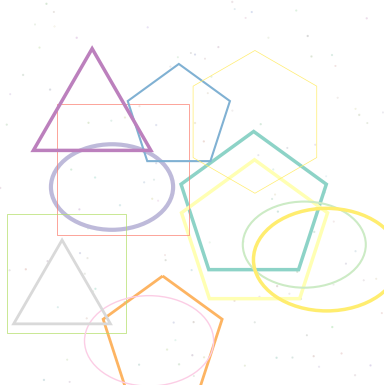[{"shape": "pentagon", "thickness": 2.5, "radius": 0.99, "center": [0.659, 0.46]}, {"shape": "pentagon", "thickness": 2.5, "radius": 1.0, "center": [0.661, 0.386]}, {"shape": "oval", "thickness": 3, "radius": 0.79, "center": [0.291, 0.514]}, {"shape": "square", "thickness": 0.5, "radius": 0.85, "center": [0.319, 0.56]}, {"shape": "pentagon", "thickness": 1.5, "radius": 0.7, "center": [0.465, 0.694]}, {"shape": "pentagon", "thickness": 2, "radius": 0.81, "center": [0.422, 0.121]}, {"shape": "square", "thickness": 0.5, "radius": 0.77, "center": [0.172, 0.289]}, {"shape": "oval", "thickness": 1, "radius": 0.84, "center": [0.387, 0.115]}, {"shape": "triangle", "thickness": 2, "radius": 0.73, "center": [0.161, 0.231]}, {"shape": "triangle", "thickness": 2.5, "radius": 0.88, "center": [0.239, 0.697]}, {"shape": "oval", "thickness": 1.5, "radius": 0.8, "center": [0.79, 0.365]}, {"shape": "hexagon", "thickness": 0.5, "radius": 0.93, "center": [0.662, 0.683]}, {"shape": "oval", "thickness": 2.5, "radius": 0.95, "center": [0.849, 0.326]}]